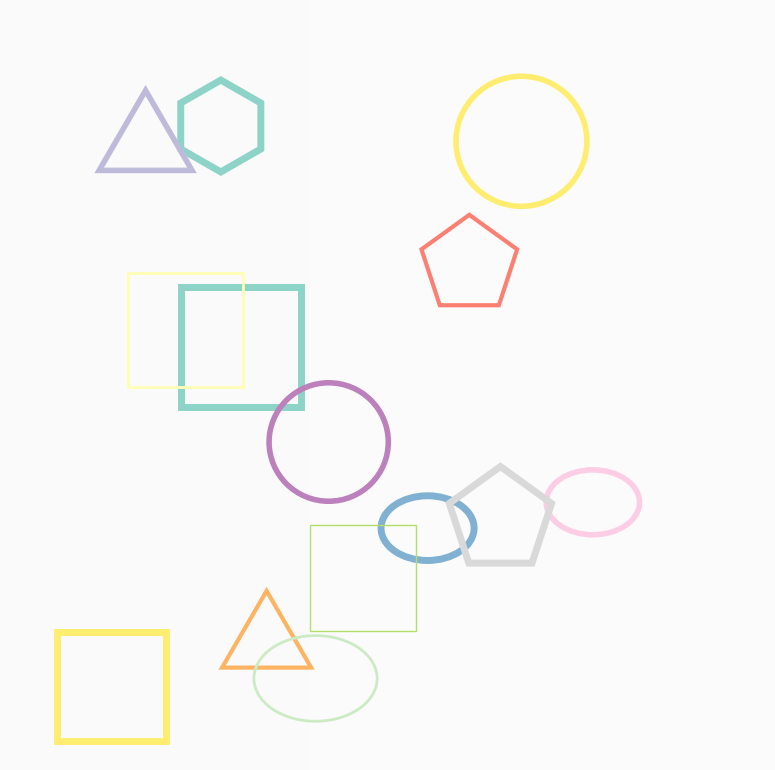[{"shape": "hexagon", "thickness": 2.5, "radius": 0.3, "center": [0.285, 0.836]}, {"shape": "square", "thickness": 2.5, "radius": 0.39, "center": [0.311, 0.55]}, {"shape": "square", "thickness": 1, "radius": 0.37, "center": [0.239, 0.571]}, {"shape": "triangle", "thickness": 2, "radius": 0.35, "center": [0.188, 0.813]}, {"shape": "pentagon", "thickness": 1.5, "radius": 0.32, "center": [0.606, 0.656]}, {"shape": "oval", "thickness": 2.5, "radius": 0.3, "center": [0.552, 0.314]}, {"shape": "triangle", "thickness": 1.5, "radius": 0.33, "center": [0.344, 0.166]}, {"shape": "square", "thickness": 0.5, "radius": 0.34, "center": [0.469, 0.249]}, {"shape": "oval", "thickness": 2, "radius": 0.3, "center": [0.765, 0.348]}, {"shape": "pentagon", "thickness": 2.5, "radius": 0.35, "center": [0.646, 0.325]}, {"shape": "circle", "thickness": 2, "radius": 0.38, "center": [0.424, 0.426]}, {"shape": "oval", "thickness": 1, "radius": 0.4, "center": [0.407, 0.119]}, {"shape": "square", "thickness": 2.5, "radius": 0.35, "center": [0.143, 0.109]}, {"shape": "circle", "thickness": 2, "radius": 0.42, "center": [0.673, 0.817]}]